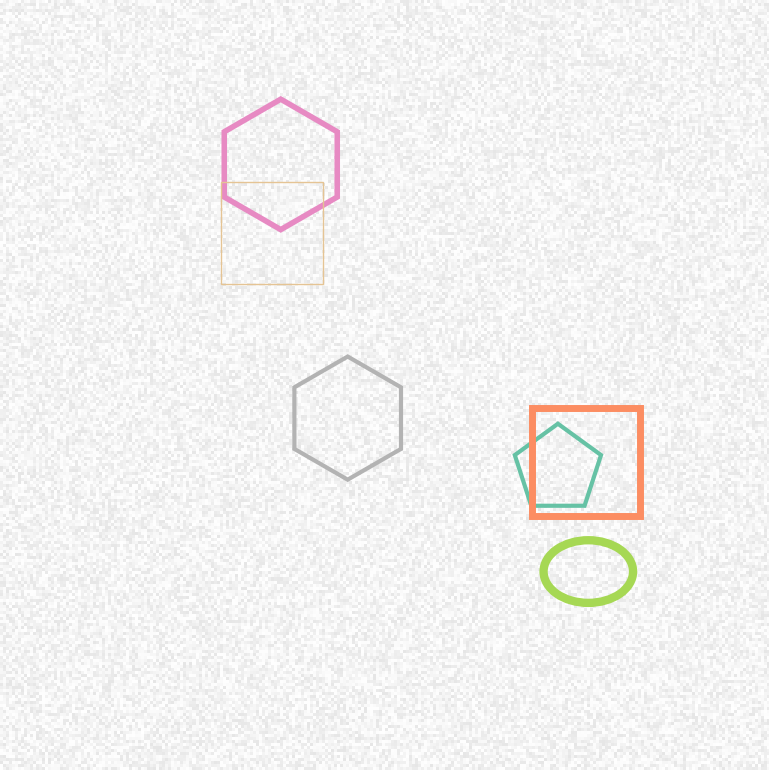[{"shape": "pentagon", "thickness": 1.5, "radius": 0.29, "center": [0.725, 0.391]}, {"shape": "square", "thickness": 2.5, "radius": 0.35, "center": [0.762, 0.4]}, {"shape": "hexagon", "thickness": 2, "radius": 0.42, "center": [0.365, 0.786]}, {"shape": "oval", "thickness": 3, "radius": 0.29, "center": [0.764, 0.258]}, {"shape": "square", "thickness": 0.5, "radius": 0.33, "center": [0.353, 0.697]}, {"shape": "hexagon", "thickness": 1.5, "radius": 0.4, "center": [0.452, 0.457]}]